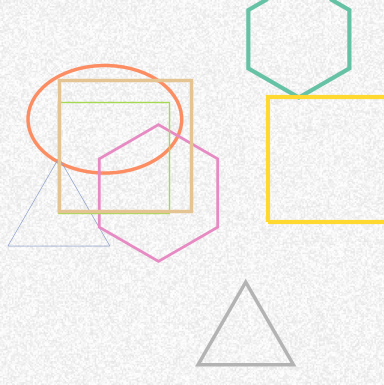[{"shape": "hexagon", "thickness": 3, "radius": 0.76, "center": [0.776, 0.898]}, {"shape": "oval", "thickness": 2.5, "radius": 1.0, "center": [0.272, 0.69]}, {"shape": "triangle", "thickness": 0.5, "radius": 0.76, "center": [0.153, 0.437]}, {"shape": "hexagon", "thickness": 2, "radius": 0.89, "center": [0.412, 0.499]}, {"shape": "square", "thickness": 1, "radius": 0.72, "center": [0.295, 0.59]}, {"shape": "square", "thickness": 3, "radius": 0.81, "center": [0.859, 0.586]}, {"shape": "square", "thickness": 2.5, "radius": 0.86, "center": [0.326, 0.622]}, {"shape": "triangle", "thickness": 2.5, "radius": 0.72, "center": [0.638, 0.124]}]